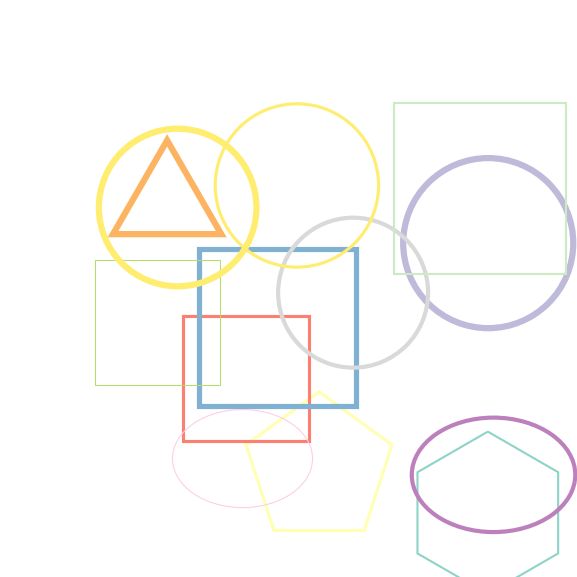[{"shape": "hexagon", "thickness": 1, "radius": 0.7, "center": [0.845, 0.111]}, {"shape": "pentagon", "thickness": 1.5, "radius": 0.66, "center": [0.552, 0.188]}, {"shape": "circle", "thickness": 3, "radius": 0.74, "center": [0.845, 0.578]}, {"shape": "square", "thickness": 1.5, "radius": 0.54, "center": [0.426, 0.344]}, {"shape": "square", "thickness": 2.5, "radius": 0.68, "center": [0.48, 0.432]}, {"shape": "triangle", "thickness": 3, "radius": 0.54, "center": [0.289, 0.648]}, {"shape": "square", "thickness": 0.5, "radius": 0.54, "center": [0.273, 0.44]}, {"shape": "oval", "thickness": 0.5, "radius": 0.61, "center": [0.42, 0.205]}, {"shape": "circle", "thickness": 2, "radius": 0.65, "center": [0.611, 0.492]}, {"shape": "oval", "thickness": 2, "radius": 0.71, "center": [0.855, 0.177]}, {"shape": "square", "thickness": 1, "radius": 0.74, "center": [0.831, 0.673]}, {"shape": "circle", "thickness": 3, "radius": 0.68, "center": [0.308, 0.64]}, {"shape": "circle", "thickness": 1.5, "radius": 0.71, "center": [0.514, 0.678]}]